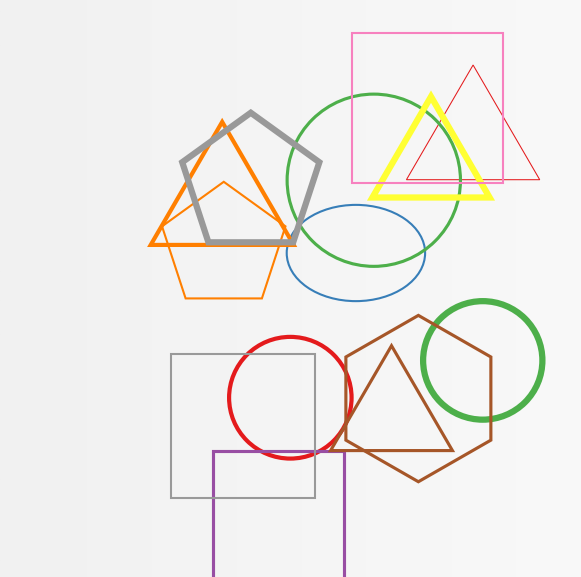[{"shape": "triangle", "thickness": 0.5, "radius": 0.66, "center": [0.814, 0.754]}, {"shape": "circle", "thickness": 2, "radius": 0.53, "center": [0.499, 0.31]}, {"shape": "oval", "thickness": 1, "radius": 0.6, "center": [0.612, 0.561]}, {"shape": "circle", "thickness": 1.5, "radius": 0.75, "center": [0.643, 0.687]}, {"shape": "circle", "thickness": 3, "radius": 0.51, "center": [0.831, 0.375]}, {"shape": "square", "thickness": 1.5, "radius": 0.56, "center": [0.479, 0.107]}, {"shape": "triangle", "thickness": 2, "radius": 0.71, "center": [0.382, 0.646]}, {"shape": "pentagon", "thickness": 1, "radius": 0.56, "center": [0.385, 0.573]}, {"shape": "triangle", "thickness": 3, "radius": 0.58, "center": [0.742, 0.715]}, {"shape": "triangle", "thickness": 1.5, "radius": 0.61, "center": [0.674, 0.279]}, {"shape": "hexagon", "thickness": 1.5, "radius": 0.72, "center": [0.72, 0.309]}, {"shape": "square", "thickness": 1, "radius": 0.65, "center": [0.736, 0.811]}, {"shape": "square", "thickness": 1, "radius": 0.62, "center": [0.418, 0.261]}, {"shape": "pentagon", "thickness": 3, "radius": 0.62, "center": [0.431, 0.68]}]